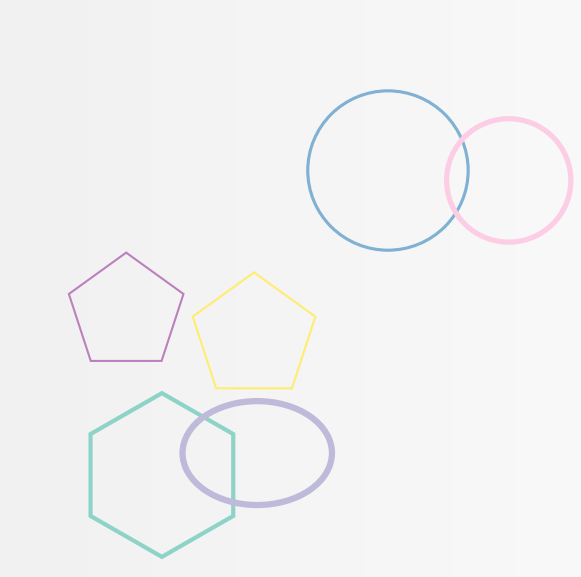[{"shape": "hexagon", "thickness": 2, "radius": 0.71, "center": [0.279, 0.177]}, {"shape": "oval", "thickness": 3, "radius": 0.64, "center": [0.443, 0.215]}, {"shape": "circle", "thickness": 1.5, "radius": 0.69, "center": [0.667, 0.704]}, {"shape": "circle", "thickness": 2.5, "radius": 0.53, "center": [0.875, 0.687]}, {"shape": "pentagon", "thickness": 1, "radius": 0.52, "center": [0.217, 0.458]}, {"shape": "pentagon", "thickness": 1, "radius": 0.55, "center": [0.437, 0.417]}]